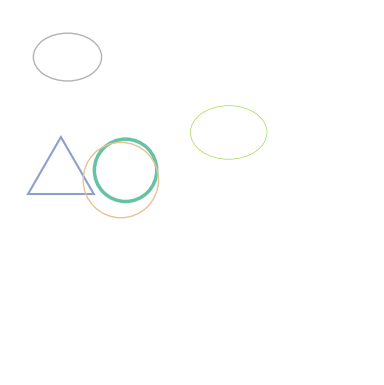[{"shape": "circle", "thickness": 2.5, "radius": 0.4, "center": [0.326, 0.558]}, {"shape": "triangle", "thickness": 1.5, "radius": 0.49, "center": [0.158, 0.545]}, {"shape": "oval", "thickness": 0.5, "radius": 0.5, "center": [0.594, 0.656]}, {"shape": "circle", "thickness": 1, "radius": 0.49, "center": [0.314, 0.532]}, {"shape": "oval", "thickness": 1, "radius": 0.44, "center": [0.175, 0.852]}]